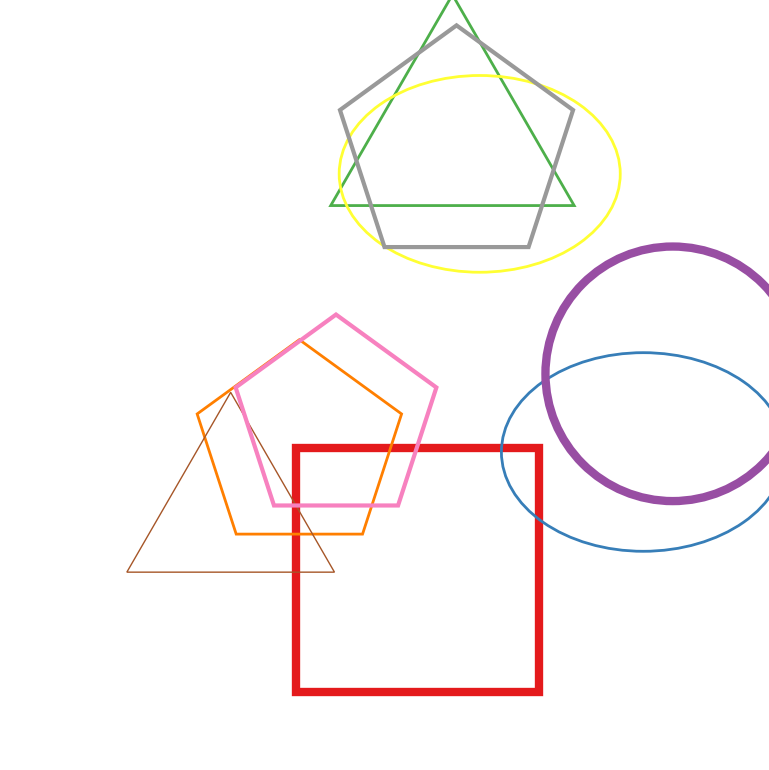[{"shape": "square", "thickness": 3, "radius": 0.79, "center": [0.542, 0.26]}, {"shape": "oval", "thickness": 1, "radius": 0.92, "center": [0.835, 0.413]}, {"shape": "triangle", "thickness": 1, "radius": 0.91, "center": [0.588, 0.824]}, {"shape": "circle", "thickness": 3, "radius": 0.83, "center": [0.874, 0.515]}, {"shape": "pentagon", "thickness": 1, "radius": 0.7, "center": [0.389, 0.419]}, {"shape": "oval", "thickness": 1, "radius": 0.91, "center": [0.623, 0.774]}, {"shape": "triangle", "thickness": 0.5, "radius": 0.78, "center": [0.3, 0.335]}, {"shape": "pentagon", "thickness": 1.5, "radius": 0.69, "center": [0.436, 0.454]}, {"shape": "pentagon", "thickness": 1.5, "radius": 0.8, "center": [0.593, 0.808]}]